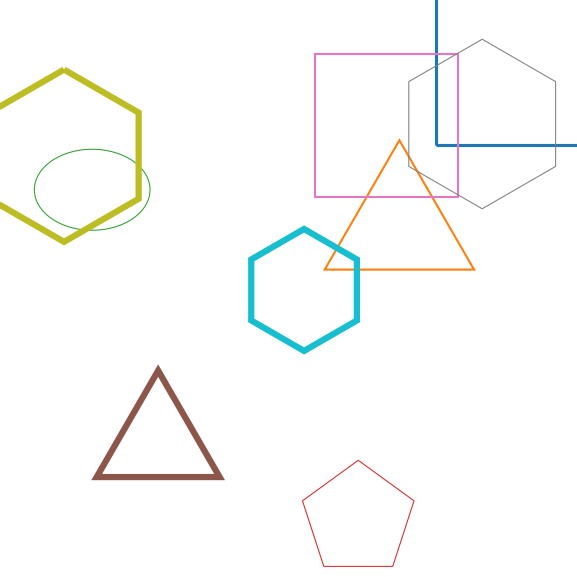[{"shape": "square", "thickness": 1.5, "radius": 0.7, "center": [0.896, 0.888]}, {"shape": "triangle", "thickness": 1, "radius": 0.75, "center": [0.692, 0.607]}, {"shape": "oval", "thickness": 0.5, "radius": 0.5, "center": [0.16, 0.671]}, {"shape": "pentagon", "thickness": 0.5, "radius": 0.51, "center": [0.62, 0.101]}, {"shape": "triangle", "thickness": 3, "radius": 0.61, "center": [0.274, 0.235]}, {"shape": "square", "thickness": 1, "radius": 0.62, "center": [0.669, 0.782]}, {"shape": "hexagon", "thickness": 0.5, "radius": 0.73, "center": [0.835, 0.784]}, {"shape": "hexagon", "thickness": 3, "radius": 0.75, "center": [0.111, 0.729]}, {"shape": "hexagon", "thickness": 3, "radius": 0.53, "center": [0.527, 0.497]}]